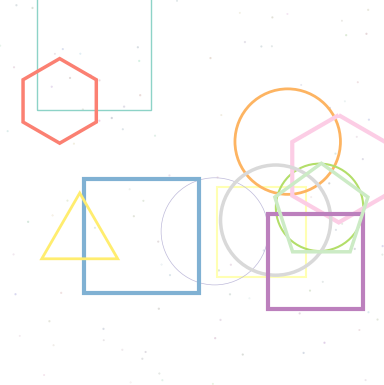[{"shape": "square", "thickness": 1, "radius": 0.74, "center": [0.245, 0.863]}, {"shape": "square", "thickness": 1.5, "radius": 0.58, "center": [0.679, 0.398]}, {"shape": "circle", "thickness": 0.5, "radius": 0.7, "center": [0.558, 0.399]}, {"shape": "hexagon", "thickness": 2.5, "radius": 0.55, "center": [0.155, 0.738]}, {"shape": "square", "thickness": 3, "radius": 0.74, "center": [0.368, 0.386]}, {"shape": "circle", "thickness": 2, "radius": 0.69, "center": [0.747, 0.632]}, {"shape": "circle", "thickness": 1.5, "radius": 0.57, "center": [0.83, 0.461]}, {"shape": "hexagon", "thickness": 3, "radius": 0.7, "center": [0.88, 0.562]}, {"shape": "circle", "thickness": 2.5, "radius": 0.72, "center": [0.716, 0.428]}, {"shape": "square", "thickness": 3, "radius": 0.61, "center": [0.82, 0.321]}, {"shape": "pentagon", "thickness": 2.5, "radius": 0.64, "center": [0.835, 0.449]}, {"shape": "triangle", "thickness": 2, "radius": 0.57, "center": [0.207, 0.385]}]